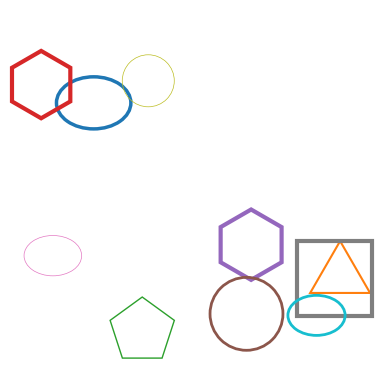[{"shape": "oval", "thickness": 2.5, "radius": 0.48, "center": [0.243, 0.733]}, {"shape": "triangle", "thickness": 1.5, "radius": 0.45, "center": [0.883, 0.284]}, {"shape": "pentagon", "thickness": 1, "radius": 0.44, "center": [0.369, 0.141]}, {"shape": "hexagon", "thickness": 3, "radius": 0.44, "center": [0.107, 0.78]}, {"shape": "hexagon", "thickness": 3, "radius": 0.46, "center": [0.652, 0.364]}, {"shape": "circle", "thickness": 2, "radius": 0.47, "center": [0.64, 0.185]}, {"shape": "oval", "thickness": 0.5, "radius": 0.37, "center": [0.137, 0.336]}, {"shape": "square", "thickness": 3, "radius": 0.49, "center": [0.869, 0.277]}, {"shape": "circle", "thickness": 0.5, "radius": 0.34, "center": [0.385, 0.79]}, {"shape": "oval", "thickness": 2, "radius": 0.37, "center": [0.822, 0.181]}]